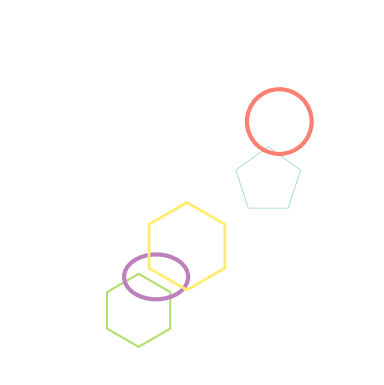[{"shape": "pentagon", "thickness": 0.5, "radius": 0.44, "center": [0.697, 0.531]}, {"shape": "circle", "thickness": 3, "radius": 0.42, "center": [0.725, 0.684]}, {"shape": "hexagon", "thickness": 1.5, "radius": 0.47, "center": [0.36, 0.194]}, {"shape": "oval", "thickness": 3, "radius": 0.42, "center": [0.406, 0.281]}, {"shape": "hexagon", "thickness": 2, "radius": 0.57, "center": [0.486, 0.36]}]